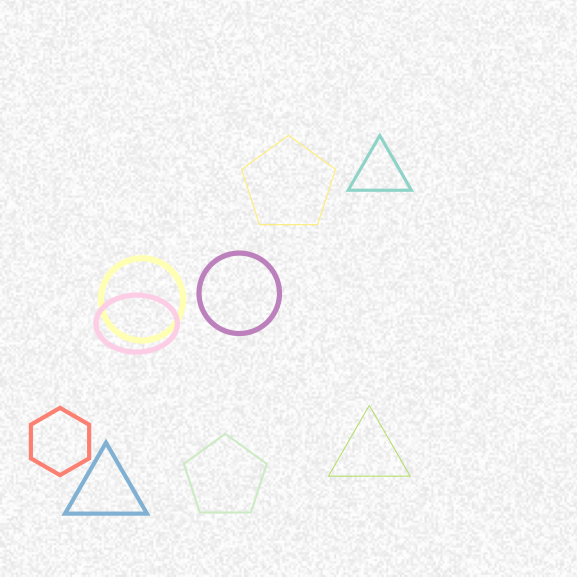[{"shape": "triangle", "thickness": 1.5, "radius": 0.32, "center": [0.658, 0.701]}, {"shape": "circle", "thickness": 3, "radius": 0.36, "center": [0.246, 0.481]}, {"shape": "hexagon", "thickness": 2, "radius": 0.29, "center": [0.104, 0.235]}, {"shape": "triangle", "thickness": 2, "radius": 0.41, "center": [0.184, 0.151]}, {"shape": "triangle", "thickness": 0.5, "radius": 0.41, "center": [0.639, 0.215]}, {"shape": "oval", "thickness": 2.5, "radius": 0.35, "center": [0.237, 0.439]}, {"shape": "circle", "thickness": 2.5, "radius": 0.35, "center": [0.414, 0.491]}, {"shape": "pentagon", "thickness": 1, "radius": 0.38, "center": [0.39, 0.173]}, {"shape": "pentagon", "thickness": 0.5, "radius": 0.43, "center": [0.5, 0.679]}]